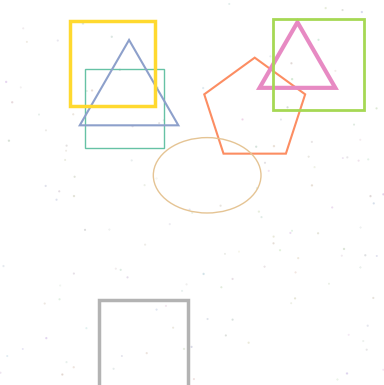[{"shape": "square", "thickness": 1, "radius": 0.52, "center": [0.324, 0.718]}, {"shape": "pentagon", "thickness": 1.5, "radius": 0.69, "center": [0.662, 0.712]}, {"shape": "triangle", "thickness": 1.5, "radius": 0.74, "center": [0.335, 0.748]}, {"shape": "triangle", "thickness": 3, "radius": 0.57, "center": [0.773, 0.829]}, {"shape": "square", "thickness": 2, "radius": 0.59, "center": [0.826, 0.832]}, {"shape": "square", "thickness": 2.5, "radius": 0.55, "center": [0.292, 0.835]}, {"shape": "oval", "thickness": 1, "radius": 0.7, "center": [0.538, 0.545]}, {"shape": "square", "thickness": 2.5, "radius": 0.58, "center": [0.373, 0.104]}]